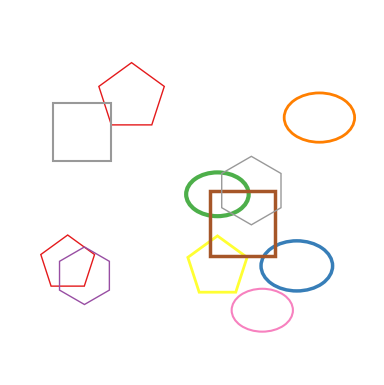[{"shape": "pentagon", "thickness": 1, "radius": 0.37, "center": [0.176, 0.316]}, {"shape": "pentagon", "thickness": 1, "radius": 0.45, "center": [0.342, 0.748]}, {"shape": "oval", "thickness": 2.5, "radius": 0.46, "center": [0.771, 0.309]}, {"shape": "oval", "thickness": 3, "radius": 0.41, "center": [0.565, 0.495]}, {"shape": "hexagon", "thickness": 1, "radius": 0.37, "center": [0.219, 0.284]}, {"shape": "oval", "thickness": 2, "radius": 0.46, "center": [0.83, 0.695]}, {"shape": "pentagon", "thickness": 2, "radius": 0.4, "center": [0.565, 0.306]}, {"shape": "square", "thickness": 2.5, "radius": 0.42, "center": [0.629, 0.419]}, {"shape": "oval", "thickness": 1.5, "radius": 0.4, "center": [0.681, 0.194]}, {"shape": "hexagon", "thickness": 1, "radius": 0.44, "center": [0.653, 0.505]}, {"shape": "square", "thickness": 1.5, "radius": 0.38, "center": [0.212, 0.658]}]